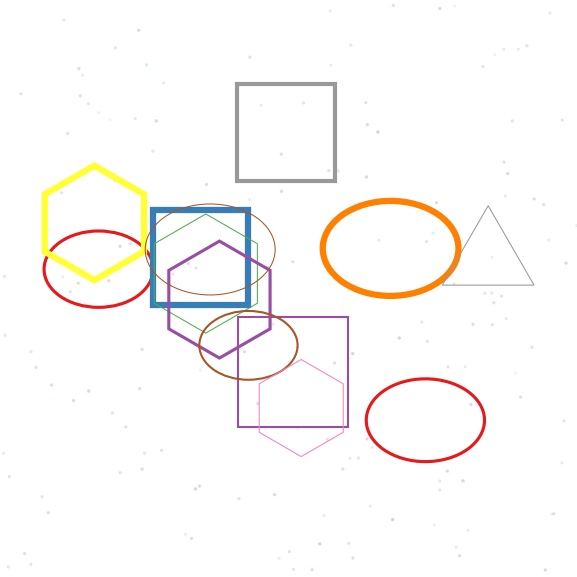[{"shape": "oval", "thickness": 1.5, "radius": 0.51, "center": [0.737, 0.271]}, {"shape": "oval", "thickness": 1.5, "radius": 0.47, "center": [0.171, 0.533]}, {"shape": "square", "thickness": 3, "radius": 0.41, "center": [0.347, 0.553]}, {"shape": "hexagon", "thickness": 0.5, "radius": 0.52, "center": [0.356, 0.526]}, {"shape": "hexagon", "thickness": 1.5, "radius": 0.51, "center": [0.38, 0.48]}, {"shape": "square", "thickness": 1, "radius": 0.48, "center": [0.507, 0.355]}, {"shape": "oval", "thickness": 3, "radius": 0.59, "center": [0.676, 0.569]}, {"shape": "hexagon", "thickness": 3, "radius": 0.5, "center": [0.163, 0.613]}, {"shape": "oval", "thickness": 1, "radius": 0.43, "center": [0.43, 0.401]}, {"shape": "oval", "thickness": 0.5, "radius": 0.56, "center": [0.364, 0.567]}, {"shape": "hexagon", "thickness": 0.5, "radius": 0.42, "center": [0.522, 0.293]}, {"shape": "triangle", "thickness": 0.5, "radius": 0.46, "center": [0.845, 0.551]}, {"shape": "square", "thickness": 2, "radius": 0.42, "center": [0.495, 0.77]}]